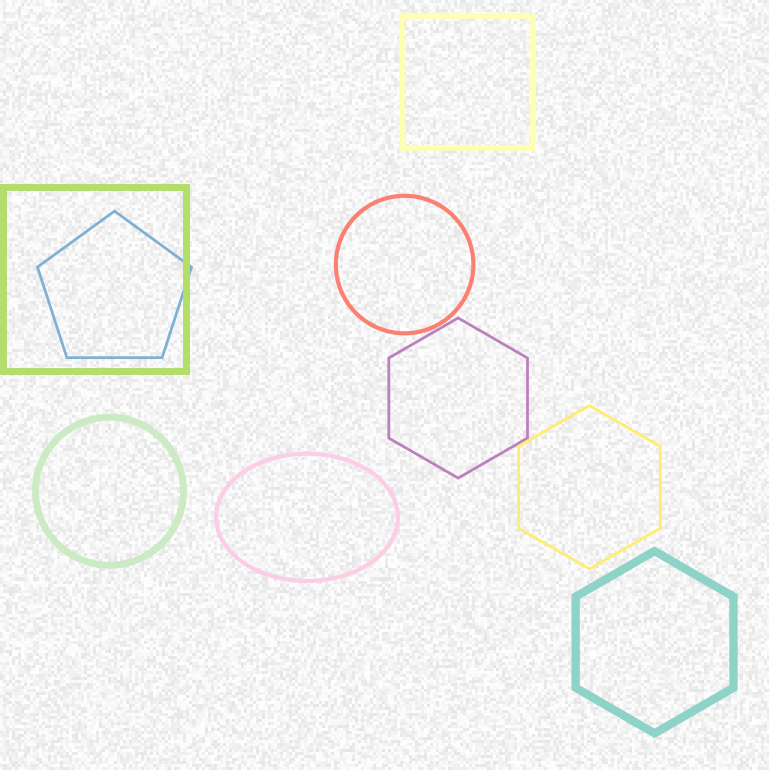[{"shape": "hexagon", "thickness": 3, "radius": 0.59, "center": [0.85, 0.166]}, {"shape": "square", "thickness": 2, "radius": 0.43, "center": [0.607, 0.893]}, {"shape": "circle", "thickness": 1.5, "radius": 0.45, "center": [0.525, 0.656]}, {"shape": "pentagon", "thickness": 1, "radius": 0.53, "center": [0.149, 0.621]}, {"shape": "square", "thickness": 2.5, "radius": 0.6, "center": [0.123, 0.638]}, {"shape": "oval", "thickness": 1.5, "radius": 0.59, "center": [0.399, 0.328]}, {"shape": "hexagon", "thickness": 1, "radius": 0.52, "center": [0.595, 0.483]}, {"shape": "circle", "thickness": 2.5, "radius": 0.48, "center": [0.142, 0.362]}, {"shape": "hexagon", "thickness": 1, "radius": 0.53, "center": [0.766, 0.367]}]